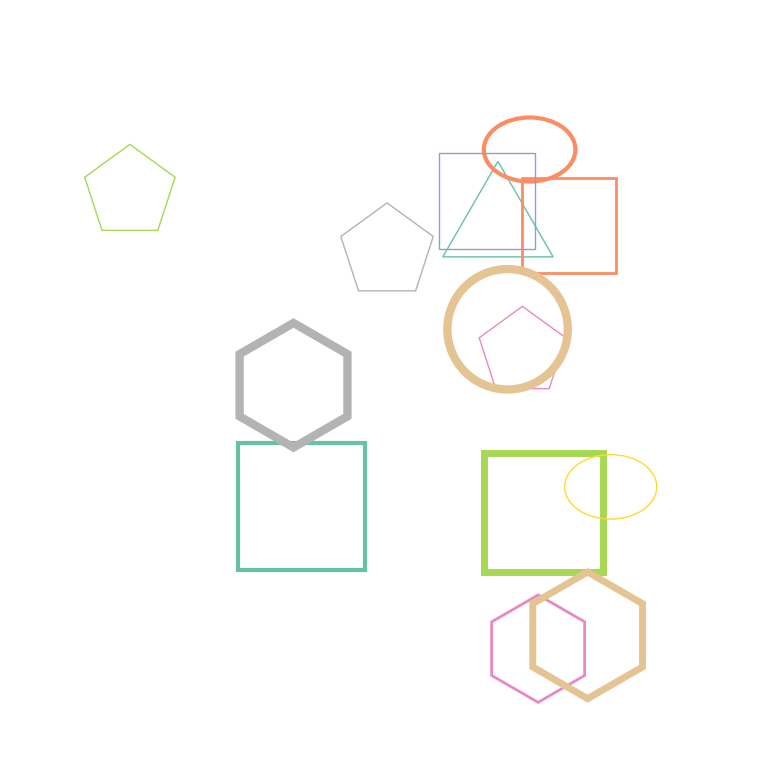[{"shape": "square", "thickness": 1.5, "radius": 0.41, "center": [0.391, 0.342]}, {"shape": "triangle", "thickness": 0.5, "radius": 0.41, "center": [0.647, 0.708]}, {"shape": "oval", "thickness": 1.5, "radius": 0.3, "center": [0.688, 0.806]}, {"shape": "square", "thickness": 1, "radius": 0.31, "center": [0.739, 0.707]}, {"shape": "square", "thickness": 0.5, "radius": 0.31, "center": [0.633, 0.739]}, {"shape": "pentagon", "thickness": 0.5, "radius": 0.3, "center": [0.678, 0.543]}, {"shape": "hexagon", "thickness": 1, "radius": 0.35, "center": [0.699, 0.158]}, {"shape": "pentagon", "thickness": 0.5, "radius": 0.31, "center": [0.169, 0.751]}, {"shape": "square", "thickness": 2.5, "radius": 0.39, "center": [0.706, 0.334]}, {"shape": "oval", "thickness": 0.5, "radius": 0.3, "center": [0.793, 0.368]}, {"shape": "circle", "thickness": 3, "radius": 0.39, "center": [0.659, 0.572]}, {"shape": "hexagon", "thickness": 2.5, "radius": 0.41, "center": [0.763, 0.175]}, {"shape": "pentagon", "thickness": 0.5, "radius": 0.32, "center": [0.503, 0.673]}, {"shape": "hexagon", "thickness": 3, "radius": 0.4, "center": [0.381, 0.5]}]